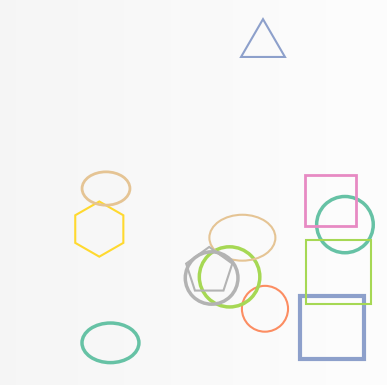[{"shape": "circle", "thickness": 2.5, "radius": 0.37, "center": [0.89, 0.417]}, {"shape": "oval", "thickness": 2.5, "radius": 0.37, "center": [0.285, 0.11]}, {"shape": "circle", "thickness": 1.5, "radius": 0.3, "center": [0.684, 0.198]}, {"shape": "square", "thickness": 3, "radius": 0.41, "center": [0.857, 0.149]}, {"shape": "triangle", "thickness": 1.5, "radius": 0.33, "center": [0.679, 0.885]}, {"shape": "square", "thickness": 2, "radius": 0.33, "center": [0.854, 0.478]}, {"shape": "square", "thickness": 1.5, "radius": 0.42, "center": [0.874, 0.293]}, {"shape": "circle", "thickness": 2.5, "radius": 0.39, "center": [0.592, 0.281]}, {"shape": "hexagon", "thickness": 1.5, "radius": 0.36, "center": [0.256, 0.405]}, {"shape": "oval", "thickness": 2, "radius": 0.31, "center": [0.274, 0.51]}, {"shape": "oval", "thickness": 1.5, "radius": 0.43, "center": [0.625, 0.383]}, {"shape": "pentagon", "thickness": 1.5, "radius": 0.31, "center": [0.54, 0.296]}, {"shape": "circle", "thickness": 2.5, "radius": 0.34, "center": [0.546, 0.278]}]